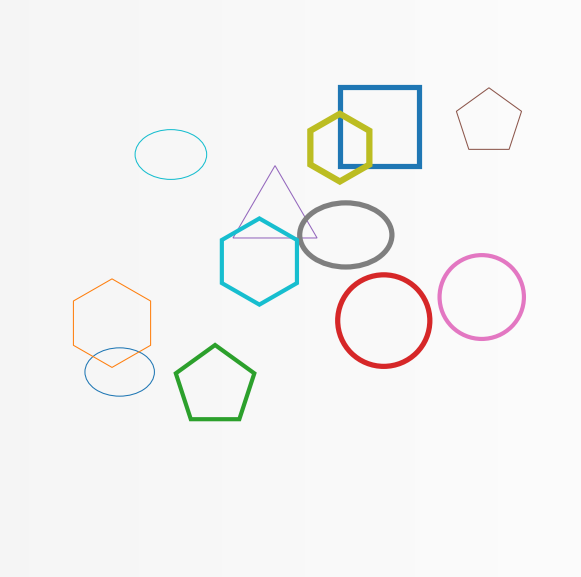[{"shape": "oval", "thickness": 0.5, "radius": 0.3, "center": [0.206, 0.355]}, {"shape": "square", "thickness": 2.5, "radius": 0.34, "center": [0.653, 0.78]}, {"shape": "hexagon", "thickness": 0.5, "radius": 0.38, "center": [0.193, 0.44]}, {"shape": "pentagon", "thickness": 2, "radius": 0.36, "center": [0.37, 0.331]}, {"shape": "circle", "thickness": 2.5, "radius": 0.4, "center": [0.66, 0.444]}, {"shape": "triangle", "thickness": 0.5, "radius": 0.42, "center": [0.473, 0.629]}, {"shape": "pentagon", "thickness": 0.5, "radius": 0.29, "center": [0.841, 0.788]}, {"shape": "circle", "thickness": 2, "radius": 0.36, "center": [0.829, 0.485]}, {"shape": "oval", "thickness": 2.5, "radius": 0.4, "center": [0.595, 0.592]}, {"shape": "hexagon", "thickness": 3, "radius": 0.29, "center": [0.585, 0.743]}, {"shape": "hexagon", "thickness": 2, "radius": 0.37, "center": [0.446, 0.546]}, {"shape": "oval", "thickness": 0.5, "radius": 0.31, "center": [0.294, 0.732]}]